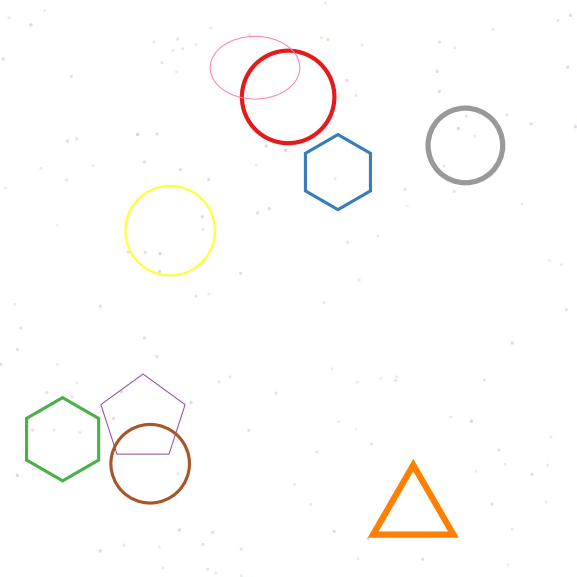[{"shape": "circle", "thickness": 2, "radius": 0.4, "center": [0.499, 0.831]}, {"shape": "hexagon", "thickness": 1.5, "radius": 0.33, "center": [0.585, 0.701]}, {"shape": "hexagon", "thickness": 1.5, "radius": 0.36, "center": [0.108, 0.239]}, {"shape": "pentagon", "thickness": 0.5, "radius": 0.38, "center": [0.248, 0.275]}, {"shape": "triangle", "thickness": 3, "radius": 0.4, "center": [0.716, 0.114]}, {"shape": "circle", "thickness": 1, "radius": 0.39, "center": [0.295, 0.6]}, {"shape": "circle", "thickness": 1.5, "radius": 0.34, "center": [0.26, 0.196]}, {"shape": "oval", "thickness": 0.5, "radius": 0.39, "center": [0.442, 0.882]}, {"shape": "circle", "thickness": 2.5, "radius": 0.32, "center": [0.806, 0.747]}]